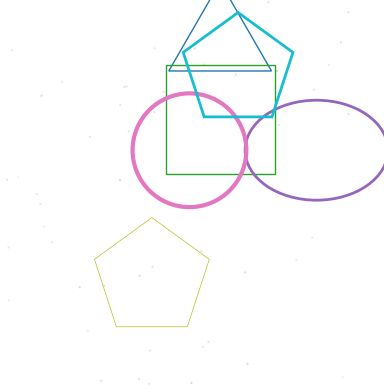[{"shape": "triangle", "thickness": 1, "radius": 0.77, "center": [0.572, 0.893]}, {"shape": "square", "thickness": 1, "radius": 0.71, "center": [0.572, 0.69]}, {"shape": "oval", "thickness": 2, "radius": 0.93, "center": [0.822, 0.61]}, {"shape": "circle", "thickness": 3, "radius": 0.74, "center": [0.492, 0.61]}, {"shape": "pentagon", "thickness": 0.5, "radius": 0.78, "center": [0.394, 0.278]}, {"shape": "pentagon", "thickness": 2, "radius": 0.75, "center": [0.618, 0.818]}]